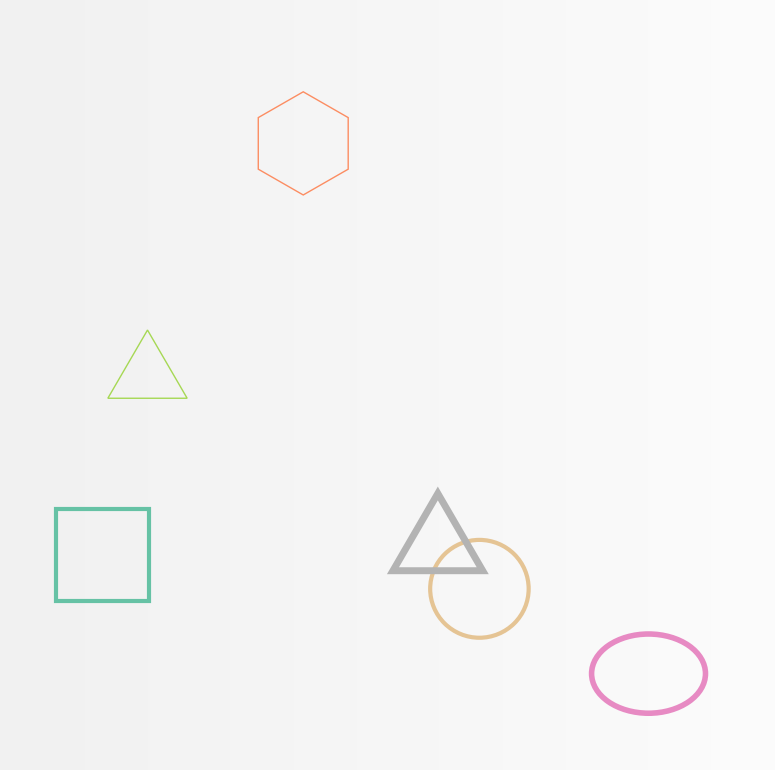[{"shape": "square", "thickness": 1.5, "radius": 0.3, "center": [0.133, 0.28]}, {"shape": "hexagon", "thickness": 0.5, "radius": 0.33, "center": [0.391, 0.814]}, {"shape": "oval", "thickness": 2, "radius": 0.37, "center": [0.837, 0.125]}, {"shape": "triangle", "thickness": 0.5, "radius": 0.3, "center": [0.19, 0.512]}, {"shape": "circle", "thickness": 1.5, "radius": 0.32, "center": [0.619, 0.235]}, {"shape": "triangle", "thickness": 2.5, "radius": 0.33, "center": [0.565, 0.292]}]